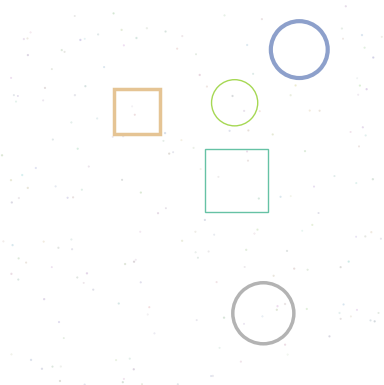[{"shape": "square", "thickness": 1, "radius": 0.41, "center": [0.614, 0.531]}, {"shape": "circle", "thickness": 3, "radius": 0.37, "center": [0.777, 0.871]}, {"shape": "circle", "thickness": 1, "radius": 0.3, "center": [0.609, 0.733]}, {"shape": "square", "thickness": 2.5, "radius": 0.3, "center": [0.355, 0.71]}, {"shape": "circle", "thickness": 2.5, "radius": 0.4, "center": [0.684, 0.186]}]